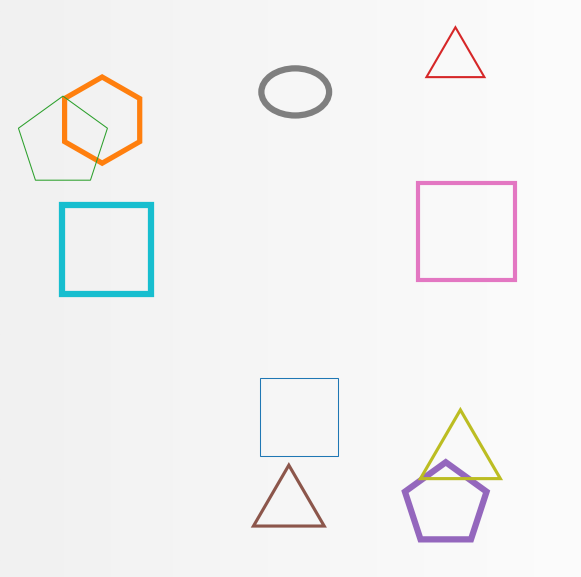[{"shape": "square", "thickness": 0.5, "radius": 0.34, "center": [0.514, 0.277]}, {"shape": "hexagon", "thickness": 2.5, "radius": 0.37, "center": [0.176, 0.791]}, {"shape": "pentagon", "thickness": 0.5, "radius": 0.4, "center": [0.108, 0.752]}, {"shape": "triangle", "thickness": 1, "radius": 0.29, "center": [0.784, 0.894]}, {"shape": "pentagon", "thickness": 3, "radius": 0.37, "center": [0.767, 0.125]}, {"shape": "triangle", "thickness": 1.5, "radius": 0.35, "center": [0.497, 0.123]}, {"shape": "square", "thickness": 2, "radius": 0.42, "center": [0.803, 0.598]}, {"shape": "oval", "thickness": 3, "radius": 0.29, "center": [0.508, 0.84]}, {"shape": "triangle", "thickness": 1.5, "radius": 0.4, "center": [0.792, 0.21]}, {"shape": "square", "thickness": 3, "radius": 0.38, "center": [0.183, 0.567]}]